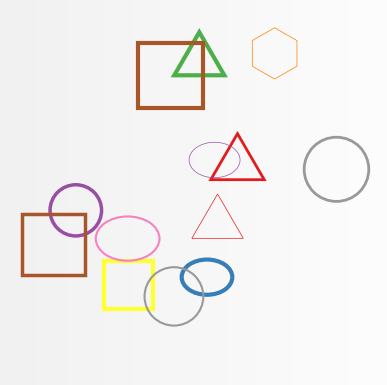[{"shape": "triangle", "thickness": 0.5, "radius": 0.38, "center": [0.561, 0.419]}, {"shape": "triangle", "thickness": 2, "radius": 0.4, "center": [0.613, 0.573]}, {"shape": "oval", "thickness": 3, "radius": 0.33, "center": [0.534, 0.28]}, {"shape": "triangle", "thickness": 3, "radius": 0.37, "center": [0.514, 0.842]}, {"shape": "circle", "thickness": 2.5, "radius": 0.33, "center": [0.196, 0.454]}, {"shape": "oval", "thickness": 0.5, "radius": 0.33, "center": [0.554, 0.584]}, {"shape": "hexagon", "thickness": 0.5, "radius": 0.33, "center": [0.709, 0.861]}, {"shape": "square", "thickness": 3, "radius": 0.31, "center": [0.331, 0.26]}, {"shape": "square", "thickness": 2.5, "radius": 0.4, "center": [0.138, 0.365]}, {"shape": "square", "thickness": 3, "radius": 0.42, "center": [0.439, 0.803]}, {"shape": "oval", "thickness": 1.5, "radius": 0.41, "center": [0.329, 0.38]}, {"shape": "circle", "thickness": 2, "radius": 0.42, "center": [0.868, 0.56]}, {"shape": "circle", "thickness": 1.5, "radius": 0.38, "center": [0.449, 0.23]}]